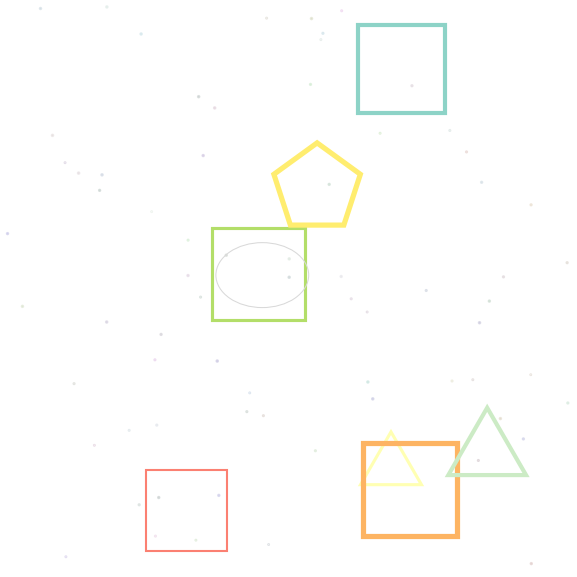[{"shape": "square", "thickness": 2, "radius": 0.38, "center": [0.695, 0.88]}, {"shape": "triangle", "thickness": 1.5, "radius": 0.3, "center": [0.677, 0.19]}, {"shape": "square", "thickness": 1, "radius": 0.35, "center": [0.324, 0.116]}, {"shape": "square", "thickness": 2.5, "radius": 0.4, "center": [0.71, 0.152]}, {"shape": "square", "thickness": 1.5, "radius": 0.4, "center": [0.448, 0.524]}, {"shape": "oval", "thickness": 0.5, "radius": 0.4, "center": [0.454, 0.523]}, {"shape": "triangle", "thickness": 2, "radius": 0.39, "center": [0.844, 0.215]}, {"shape": "pentagon", "thickness": 2.5, "radius": 0.39, "center": [0.549, 0.673]}]